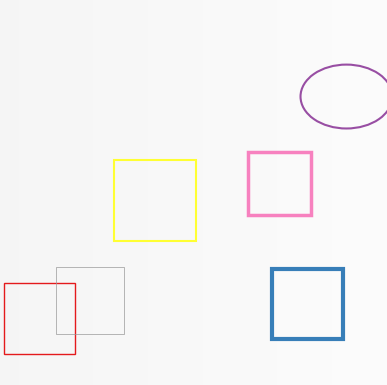[{"shape": "square", "thickness": 1, "radius": 0.46, "center": [0.102, 0.173]}, {"shape": "square", "thickness": 3, "radius": 0.46, "center": [0.794, 0.21]}, {"shape": "oval", "thickness": 1.5, "radius": 0.59, "center": [0.894, 0.749]}, {"shape": "square", "thickness": 1.5, "radius": 0.53, "center": [0.4, 0.48]}, {"shape": "square", "thickness": 2.5, "radius": 0.41, "center": [0.722, 0.524]}, {"shape": "square", "thickness": 0.5, "radius": 0.43, "center": [0.233, 0.218]}]